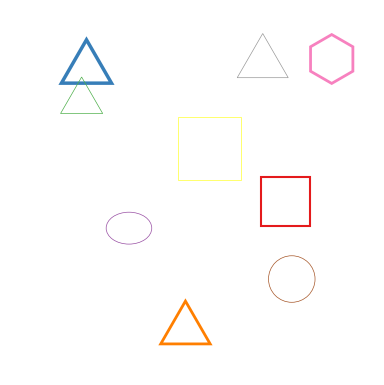[{"shape": "square", "thickness": 1.5, "radius": 0.32, "center": [0.741, 0.477]}, {"shape": "triangle", "thickness": 2.5, "radius": 0.38, "center": [0.225, 0.822]}, {"shape": "triangle", "thickness": 0.5, "radius": 0.32, "center": [0.212, 0.737]}, {"shape": "oval", "thickness": 0.5, "radius": 0.3, "center": [0.335, 0.407]}, {"shape": "triangle", "thickness": 2, "radius": 0.37, "center": [0.482, 0.144]}, {"shape": "square", "thickness": 0.5, "radius": 0.41, "center": [0.544, 0.614]}, {"shape": "circle", "thickness": 0.5, "radius": 0.3, "center": [0.758, 0.275]}, {"shape": "hexagon", "thickness": 2, "radius": 0.32, "center": [0.862, 0.847]}, {"shape": "triangle", "thickness": 0.5, "radius": 0.38, "center": [0.682, 0.836]}]